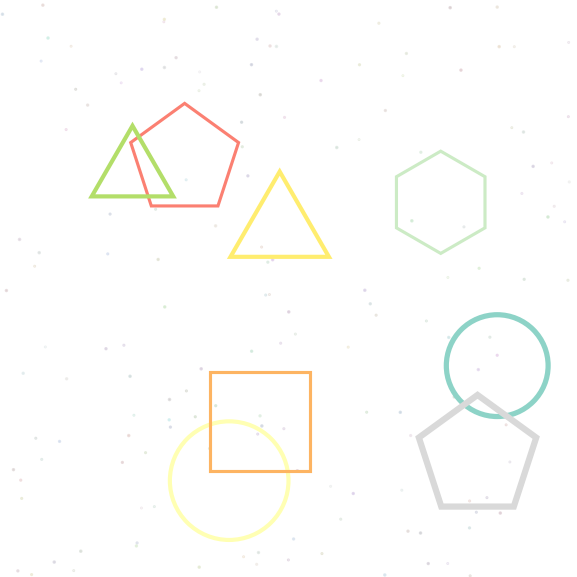[{"shape": "circle", "thickness": 2.5, "radius": 0.44, "center": [0.861, 0.366]}, {"shape": "circle", "thickness": 2, "radius": 0.51, "center": [0.397, 0.167]}, {"shape": "pentagon", "thickness": 1.5, "radius": 0.49, "center": [0.32, 0.722]}, {"shape": "square", "thickness": 1.5, "radius": 0.43, "center": [0.45, 0.27]}, {"shape": "triangle", "thickness": 2, "radius": 0.41, "center": [0.229, 0.7]}, {"shape": "pentagon", "thickness": 3, "radius": 0.53, "center": [0.827, 0.208]}, {"shape": "hexagon", "thickness": 1.5, "radius": 0.44, "center": [0.763, 0.649]}, {"shape": "triangle", "thickness": 2, "radius": 0.49, "center": [0.484, 0.604]}]